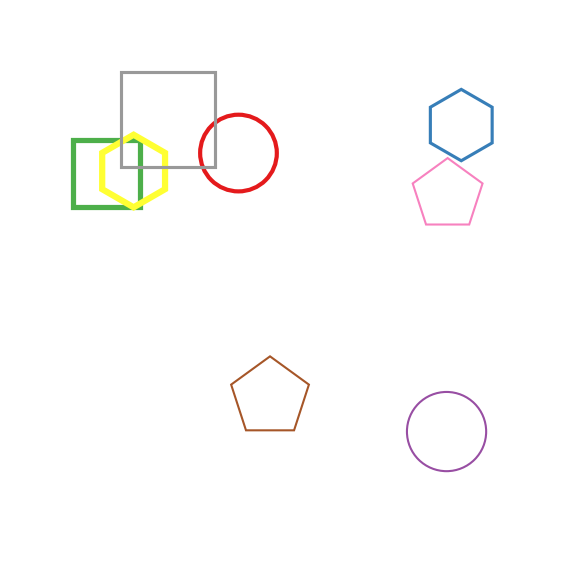[{"shape": "circle", "thickness": 2, "radius": 0.33, "center": [0.413, 0.734]}, {"shape": "hexagon", "thickness": 1.5, "radius": 0.31, "center": [0.799, 0.783]}, {"shape": "square", "thickness": 2.5, "radius": 0.29, "center": [0.184, 0.698]}, {"shape": "circle", "thickness": 1, "radius": 0.34, "center": [0.773, 0.252]}, {"shape": "hexagon", "thickness": 3, "radius": 0.31, "center": [0.231, 0.703]}, {"shape": "pentagon", "thickness": 1, "radius": 0.35, "center": [0.468, 0.311]}, {"shape": "pentagon", "thickness": 1, "radius": 0.32, "center": [0.775, 0.662]}, {"shape": "square", "thickness": 1.5, "radius": 0.41, "center": [0.291, 0.792]}]